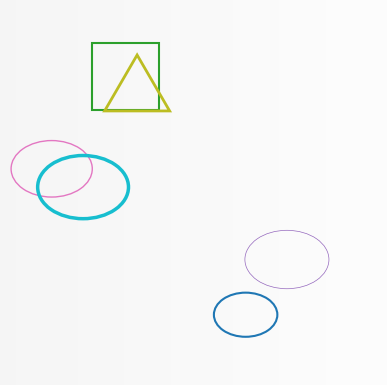[{"shape": "oval", "thickness": 1.5, "radius": 0.41, "center": [0.634, 0.183]}, {"shape": "square", "thickness": 1.5, "radius": 0.43, "center": [0.325, 0.801]}, {"shape": "oval", "thickness": 0.5, "radius": 0.54, "center": [0.74, 0.326]}, {"shape": "oval", "thickness": 1, "radius": 0.52, "center": [0.133, 0.562]}, {"shape": "triangle", "thickness": 2, "radius": 0.48, "center": [0.354, 0.76]}, {"shape": "oval", "thickness": 2.5, "radius": 0.59, "center": [0.214, 0.514]}]